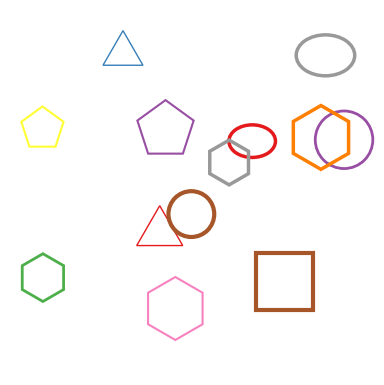[{"shape": "triangle", "thickness": 1, "radius": 0.35, "center": [0.415, 0.397]}, {"shape": "oval", "thickness": 2.5, "radius": 0.3, "center": [0.655, 0.633]}, {"shape": "triangle", "thickness": 1, "radius": 0.3, "center": [0.319, 0.86]}, {"shape": "hexagon", "thickness": 2, "radius": 0.31, "center": [0.111, 0.279]}, {"shape": "pentagon", "thickness": 1.5, "radius": 0.38, "center": [0.43, 0.663]}, {"shape": "circle", "thickness": 2, "radius": 0.37, "center": [0.894, 0.637]}, {"shape": "hexagon", "thickness": 2.5, "radius": 0.41, "center": [0.834, 0.643]}, {"shape": "pentagon", "thickness": 1.5, "radius": 0.29, "center": [0.11, 0.666]}, {"shape": "circle", "thickness": 3, "radius": 0.3, "center": [0.497, 0.444]}, {"shape": "square", "thickness": 3, "radius": 0.37, "center": [0.739, 0.269]}, {"shape": "hexagon", "thickness": 1.5, "radius": 0.41, "center": [0.455, 0.199]}, {"shape": "oval", "thickness": 2.5, "radius": 0.38, "center": [0.845, 0.856]}, {"shape": "hexagon", "thickness": 2.5, "radius": 0.29, "center": [0.595, 0.578]}]